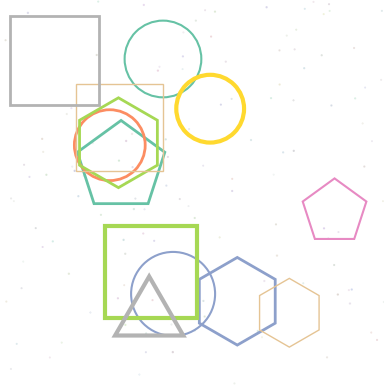[{"shape": "circle", "thickness": 1.5, "radius": 0.5, "center": [0.423, 0.847]}, {"shape": "pentagon", "thickness": 2, "radius": 0.6, "center": [0.314, 0.568]}, {"shape": "circle", "thickness": 2, "radius": 0.46, "center": [0.285, 0.623]}, {"shape": "hexagon", "thickness": 2, "radius": 0.57, "center": [0.616, 0.218]}, {"shape": "circle", "thickness": 1.5, "radius": 0.55, "center": [0.45, 0.237]}, {"shape": "pentagon", "thickness": 1.5, "radius": 0.43, "center": [0.869, 0.45]}, {"shape": "hexagon", "thickness": 2, "radius": 0.58, "center": [0.308, 0.629]}, {"shape": "square", "thickness": 3, "radius": 0.59, "center": [0.392, 0.293]}, {"shape": "circle", "thickness": 3, "radius": 0.44, "center": [0.546, 0.718]}, {"shape": "square", "thickness": 1, "radius": 0.56, "center": [0.311, 0.669]}, {"shape": "hexagon", "thickness": 1, "radius": 0.45, "center": [0.751, 0.188]}, {"shape": "triangle", "thickness": 3, "radius": 0.51, "center": [0.387, 0.18]}, {"shape": "square", "thickness": 2, "radius": 0.58, "center": [0.142, 0.842]}]